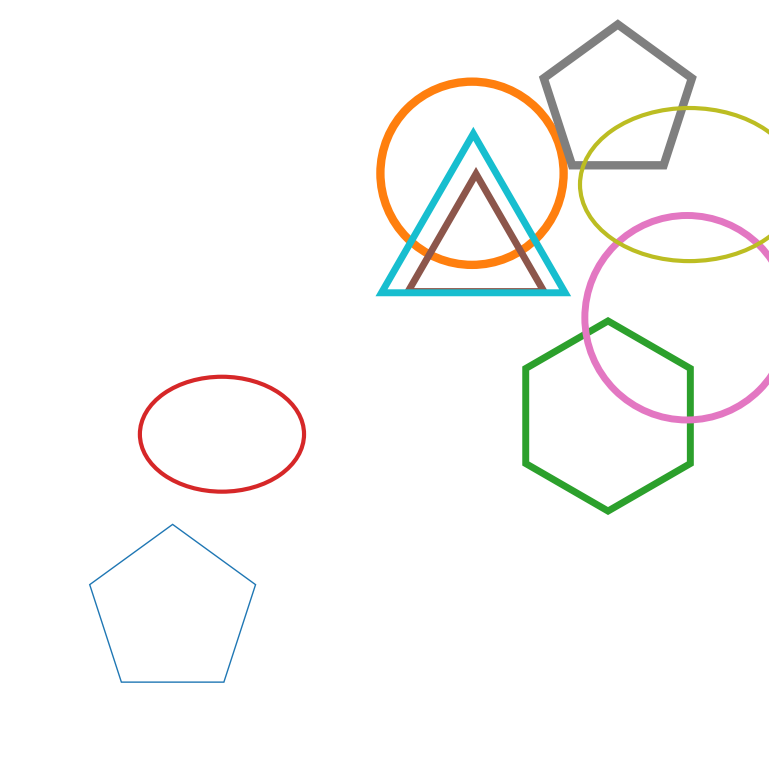[{"shape": "pentagon", "thickness": 0.5, "radius": 0.57, "center": [0.224, 0.206]}, {"shape": "circle", "thickness": 3, "radius": 0.59, "center": [0.613, 0.775]}, {"shape": "hexagon", "thickness": 2.5, "radius": 0.62, "center": [0.79, 0.46]}, {"shape": "oval", "thickness": 1.5, "radius": 0.53, "center": [0.288, 0.436]}, {"shape": "triangle", "thickness": 2.5, "radius": 0.51, "center": [0.618, 0.672]}, {"shape": "circle", "thickness": 2.5, "radius": 0.66, "center": [0.892, 0.587]}, {"shape": "pentagon", "thickness": 3, "radius": 0.51, "center": [0.802, 0.867]}, {"shape": "oval", "thickness": 1.5, "radius": 0.71, "center": [0.895, 0.76]}, {"shape": "triangle", "thickness": 2.5, "radius": 0.69, "center": [0.615, 0.689]}]